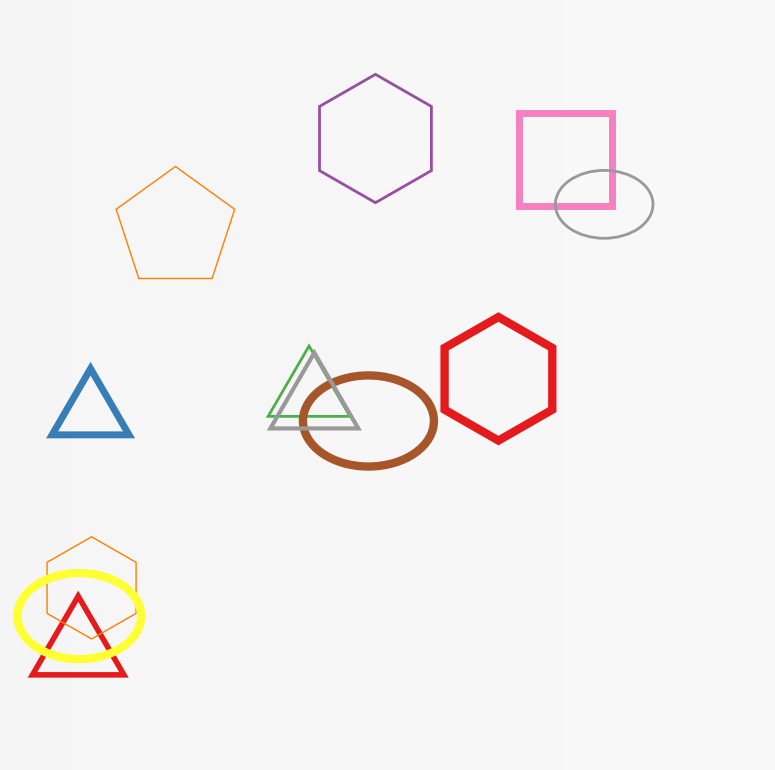[{"shape": "triangle", "thickness": 2, "radius": 0.34, "center": [0.101, 0.158]}, {"shape": "hexagon", "thickness": 3, "radius": 0.4, "center": [0.643, 0.508]}, {"shape": "triangle", "thickness": 2.5, "radius": 0.29, "center": [0.117, 0.464]}, {"shape": "triangle", "thickness": 1, "radius": 0.3, "center": [0.399, 0.49]}, {"shape": "hexagon", "thickness": 1, "radius": 0.42, "center": [0.484, 0.82]}, {"shape": "hexagon", "thickness": 0.5, "radius": 0.33, "center": [0.118, 0.237]}, {"shape": "pentagon", "thickness": 0.5, "radius": 0.4, "center": [0.226, 0.703]}, {"shape": "oval", "thickness": 3, "radius": 0.4, "center": [0.102, 0.2]}, {"shape": "oval", "thickness": 3, "radius": 0.42, "center": [0.475, 0.453]}, {"shape": "square", "thickness": 2.5, "radius": 0.3, "center": [0.73, 0.793]}, {"shape": "oval", "thickness": 1, "radius": 0.31, "center": [0.78, 0.735]}, {"shape": "triangle", "thickness": 1.5, "radius": 0.33, "center": [0.406, 0.476]}]